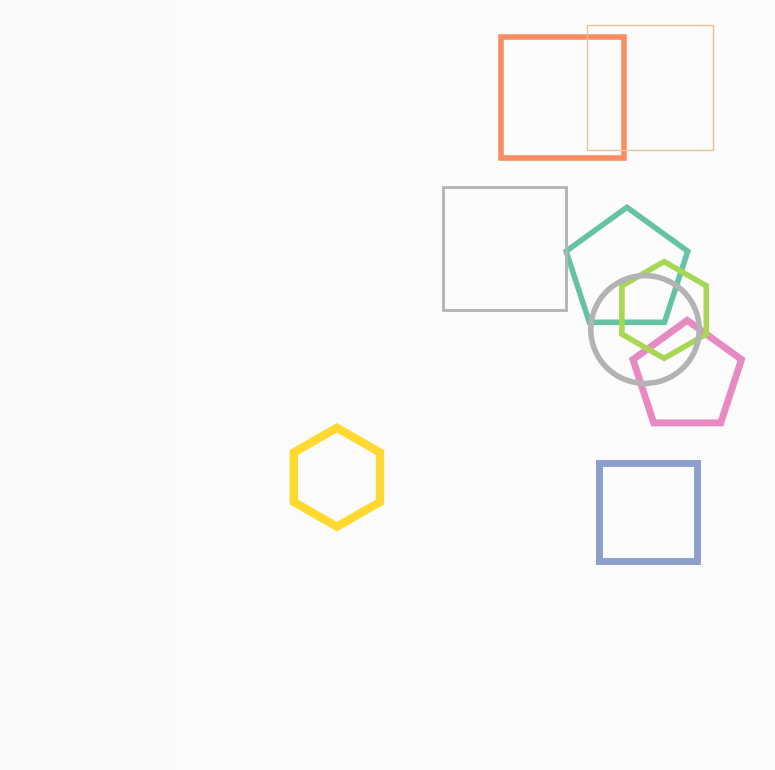[{"shape": "pentagon", "thickness": 2, "radius": 0.41, "center": [0.809, 0.648]}, {"shape": "square", "thickness": 2, "radius": 0.4, "center": [0.726, 0.874]}, {"shape": "square", "thickness": 2.5, "radius": 0.32, "center": [0.836, 0.335]}, {"shape": "pentagon", "thickness": 2.5, "radius": 0.37, "center": [0.887, 0.51]}, {"shape": "hexagon", "thickness": 2, "radius": 0.31, "center": [0.857, 0.597]}, {"shape": "hexagon", "thickness": 3, "radius": 0.32, "center": [0.435, 0.38]}, {"shape": "square", "thickness": 0.5, "radius": 0.41, "center": [0.839, 0.886]}, {"shape": "square", "thickness": 1, "radius": 0.4, "center": [0.651, 0.677]}, {"shape": "circle", "thickness": 2, "radius": 0.35, "center": [0.832, 0.572]}]